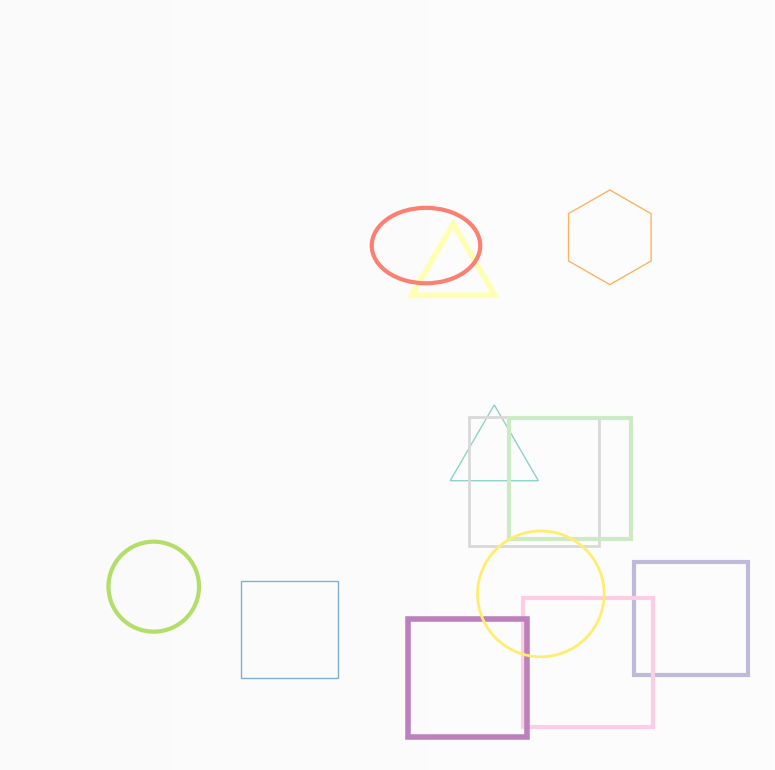[{"shape": "triangle", "thickness": 0.5, "radius": 0.33, "center": [0.638, 0.409]}, {"shape": "triangle", "thickness": 2, "radius": 0.31, "center": [0.585, 0.648]}, {"shape": "square", "thickness": 1.5, "radius": 0.37, "center": [0.891, 0.197]}, {"shape": "oval", "thickness": 1.5, "radius": 0.35, "center": [0.55, 0.681]}, {"shape": "square", "thickness": 0.5, "radius": 0.31, "center": [0.373, 0.182]}, {"shape": "hexagon", "thickness": 0.5, "radius": 0.31, "center": [0.787, 0.692]}, {"shape": "circle", "thickness": 1.5, "radius": 0.29, "center": [0.198, 0.238]}, {"shape": "square", "thickness": 1.5, "radius": 0.42, "center": [0.759, 0.139]}, {"shape": "square", "thickness": 1, "radius": 0.42, "center": [0.689, 0.374]}, {"shape": "square", "thickness": 2, "radius": 0.38, "center": [0.603, 0.12]}, {"shape": "square", "thickness": 1.5, "radius": 0.39, "center": [0.735, 0.379]}, {"shape": "circle", "thickness": 1, "radius": 0.41, "center": [0.698, 0.229]}]